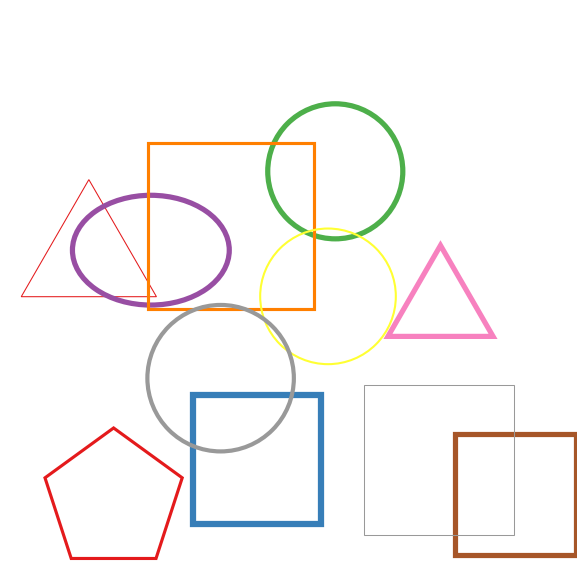[{"shape": "pentagon", "thickness": 1.5, "radius": 0.62, "center": [0.197, 0.133]}, {"shape": "triangle", "thickness": 0.5, "radius": 0.68, "center": [0.154, 0.553]}, {"shape": "square", "thickness": 3, "radius": 0.56, "center": [0.445, 0.203]}, {"shape": "circle", "thickness": 2.5, "radius": 0.58, "center": [0.581, 0.702]}, {"shape": "oval", "thickness": 2.5, "radius": 0.68, "center": [0.261, 0.566]}, {"shape": "square", "thickness": 1.5, "radius": 0.72, "center": [0.4, 0.608]}, {"shape": "circle", "thickness": 1, "radius": 0.59, "center": [0.568, 0.486]}, {"shape": "square", "thickness": 2.5, "radius": 0.52, "center": [0.893, 0.143]}, {"shape": "triangle", "thickness": 2.5, "radius": 0.53, "center": [0.763, 0.469]}, {"shape": "circle", "thickness": 2, "radius": 0.63, "center": [0.382, 0.344]}, {"shape": "square", "thickness": 0.5, "radius": 0.65, "center": [0.76, 0.203]}]